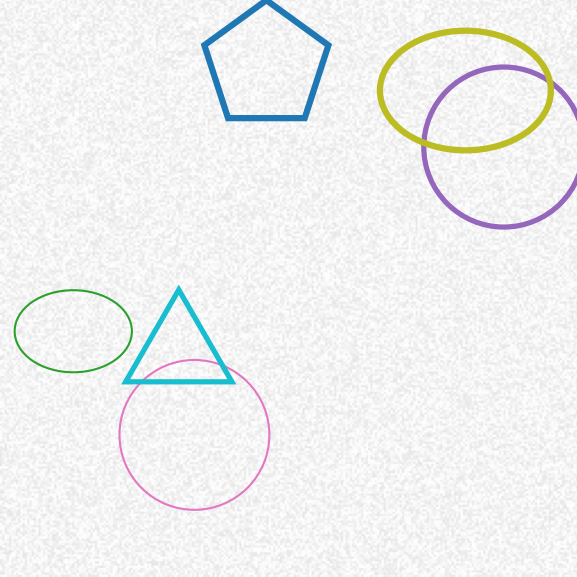[{"shape": "pentagon", "thickness": 3, "radius": 0.56, "center": [0.461, 0.886]}, {"shape": "oval", "thickness": 1, "radius": 0.51, "center": [0.127, 0.426]}, {"shape": "circle", "thickness": 2.5, "radius": 0.69, "center": [0.872, 0.745]}, {"shape": "circle", "thickness": 1, "radius": 0.65, "center": [0.337, 0.246]}, {"shape": "oval", "thickness": 3, "radius": 0.74, "center": [0.806, 0.842]}, {"shape": "triangle", "thickness": 2.5, "radius": 0.53, "center": [0.31, 0.391]}]